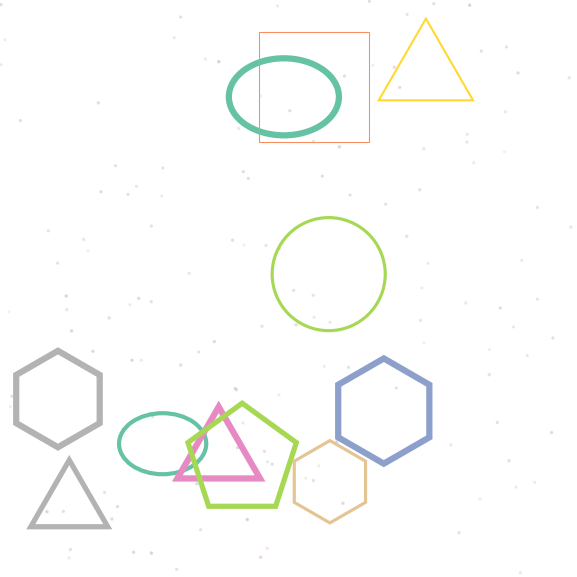[{"shape": "oval", "thickness": 2, "radius": 0.38, "center": [0.282, 0.231]}, {"shape": "oval", "thickness": 3, "radius": 0.48, "center": [0.492, 0.831]}, {"shape": "square", "thickness": 0.5, "radius": 0.48, "center": [0.544, 0.848]}, {"shape": "hexagon", "thickness": 3, "radius": 0.46, "center": [0.665, 0.287]}, {"shape": "triangle", "thickness": 3, "radius": 0.41, "center": [0.379, 0.212]}, {"shape": "pentagon", "thickness": 2.5, "radius": 0.49, "center": [0.419, 0.202]}, {"shape": "circle", "thickness": 1.5, "radius": 0.49, "center": [0.569, 0.524]}, {"shape": "triangle", "thickness": 1, "radius": 0.47, "center": [0.738, 0.873]}, {"shape": "hexagon", "thickness": 1.5, "radius": 0.36, "center": [0.571, 0.165]}, {"shape": "triangle", "thickness": 2.5, "radius": 0.38, "center": [0.12, 0.126]}, {"shape": "hexagon", "thickness": 3, "radius": 0.42, "center": [0.1, 0.308]}]